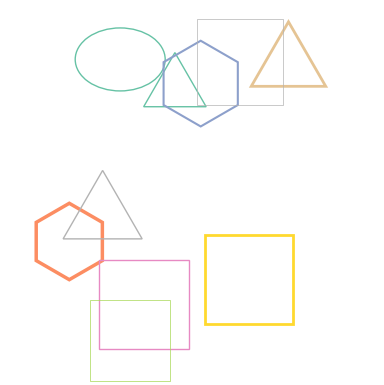[{"shape": "triangle", "thickness": 1, "radius": 0.47, "center": [0.454, 0.77]}, {"shape": "oval", "thickness": 1, "radius": 0.58, "center": [0.312, 0.846]}, {"shape": "hexagon", "thickness": 2.5, "radius": 0.5, "center": [0.18, 0.373]}, {"shape": "hexagon", "thickness": 1.5, "radius": 0.56, "center": [0.521, 0.783]}, {"shape": "square", "thickness": 1, "radius": 0.58, "center": [0.374, 0.209]}, {"shape": "square", "thickness": 0.5, "radius": 0.52, "center": [0.337, 0.115]}, {"shape": "square", "thickness": 2, "radius": 0.57, "center": [0.647, 0.274]}, {"shape": "triangle", "thickness": 2, "radius": 0.56, "center": [0.749, 0.832]}, {"shape": "triangle", "thickness": 1, "radius": 0.59, "center": [0.267, 0.439]}, {"shape": "square", "thickness": 0.5, "radius": 0.55, "center": [0.624, 0.839]}]